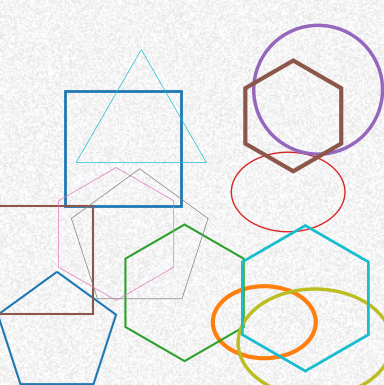[{"shape": "pentagon", "thickness": 1.5, "radius": 0.81, "center": [0.148, 0.133]}, {"shape": "square", "thickness": 2, "radius": 0.75, "center": [0.32, 0.614]}, {"shape": "oval", "thickness": 3, "radius": 0.67, "center": [0.687, 0.163]}, {"shape": "hexagon", "thickness": 1.5, "radius": 0.89, "center": [0.479, 0.239]}, {"shape": "oval", "thickness": 1, "radius": 0.74, "center": [0.748, 0.501]}, {"shape": "circle", "thickness": 2.5, "radius": 0.84, "center": [0.826, 0.767]}, {"shape": "square", "thickness": 1.5, "radius": 0.7, "center": [0.101, 0.325]}, {"shape": "hexagon", "thickness": 3, "radius": 0.72, "center": [0.762, 0.699]}, {"shape": "hexagon", "thickness": 0.5, "radius": 0.86, "center": [0.302, 0.392]}, {"shape": "pentagon", "thickness": 0.5, "radius": 0.93, "center": [0.363, 0.375]}, {"shape": "oval", "thickness": 2.5, "radius": 1.0, "center": [0.818, 0.11]}, {"shape": "triangle", "thickness": 0.5, "radius": 0.98, "center": [0.367, 0.676]}, {"shape": "hexagon", "thickness": 2, "radius": 0.94, "center": [0.793, 0.225]}]